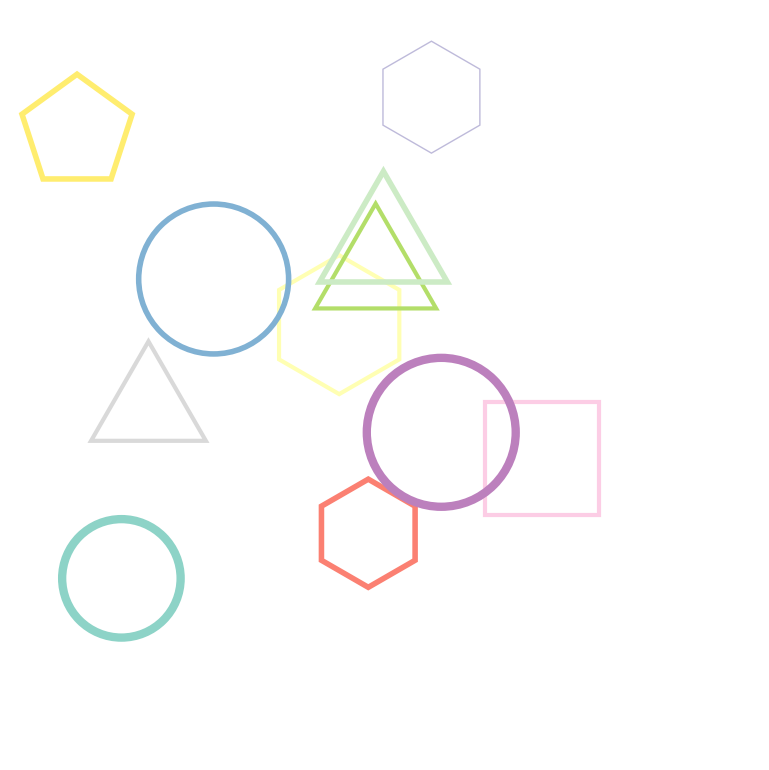[{"shape": "circle", "thickness": 3, "radius": 0.38, "center": [0.158, 0.249]}, {"shape": "hexagon", "thickness": 1.5, "radius": 0.45, "center": [0.44, 0.578]}, {"shape": "hexagon", "thickness": 0.5, "radius": 0.36, "center": [0.56, 0.874]}, {"shape": "hexagon", "thickness": 2, "radius": 0.35, "center": [0.478, 0.307]}, {"shape": "circle", "thickness": 2, "radius": 0.49, "center": [0.277, 0.638]}, {"shape": "triangle", "thickness": 1.5, "radius": 0.45, "center": [0.488, 0.645]}, {"shape": "square", "thickness": 1.5, "radius": 0.37, "center": [0.704, 0.405]}, {"shape": "triangle", "thickness": 1.5, "radius": 0.43, "center": [0.193, 0.471]}, {"shape": "circle", "thickness": 3, "radius": 0.48, "center": [0.573, 0.439]}, {"shape": "triangle", "thickness": 2, "radius": 0.48, "center": [0.498, 0.682]}, {"shape": "pentagon", "thickness": 2, "radius": 0.38, "center": [0.1, 0.828]}]